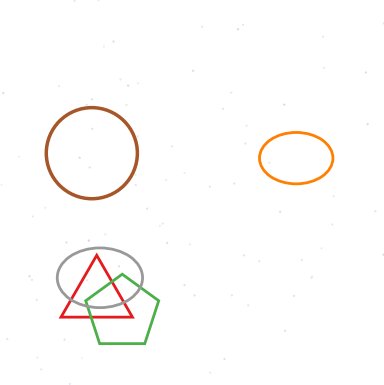[{"shape": "triangle", "thickness": 2, "radius": 0.54, "center": [0.251, 0.23]}, {"shape": "pentagon", "thickness": 2, "radius": 0.5, "center": [0.317, 0.188]}, {"shape": "oval", "thickness": 2, "radius": 0.48, "center": [0.769, 0.589]}, {"shape": "circle", "thickness": 2.5, "radius": 0.59, "center": [0.239, 0.602]}, {"shape": "oval", "thickness": 2, "radius": 0.55, "center": [0.259, 0.278]}]